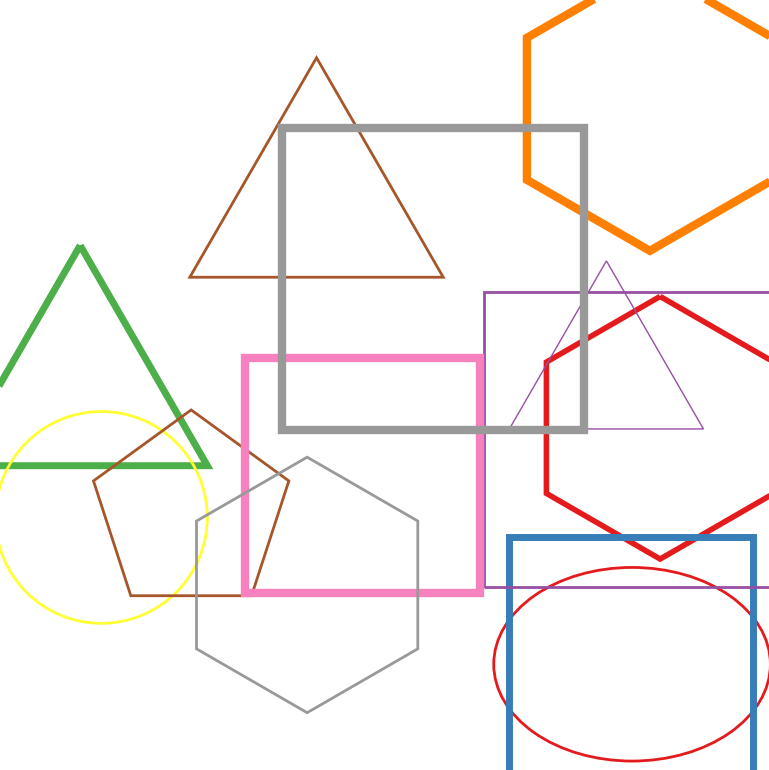[{"shape": "hexagon", "thickness": 2, "radius": 0.85, "center": [0.857, 0.444]}, {"shape": "oval", "thickness": 1, "radius": 0.9, "center": [0.821, 0.137]}, {"shape": "square", "thickness": 2.5, "radius": 0.8, "center": [0.819, 0.144]}, {"shape": "triangle", "thickness": 2.5, "radius": 0.95, "center": [0.104, 0.491]}, {"shape": "square", "thickness": 1, "radius": 0.96, "center": [0.82, 0.429]}, {"shape": "triangle", "thickness": 0.5, "radius": 0.73, "center": [0.788, 0.516]}, {"shape": "hexagon", "thickness": 3, "radius": 0.92, "center": [0.844, 0.859]}, {"shape": "circle", "thickness": 1, "radius": 0.69, "center": [0.132, 0.328]}, {"shape": "triangle", "thickness": 1, "radius": 0.95, "center": [0.411, 0.735]}, {"shape": "pentagon", "thickness": 1, "radius": 0.67, "center": [0.248, 0.334]}, {"shape": "square", "thickness": 3, "radius": 0.76, "center": [0.471, 0.382]}, {"shape": "hexagon", "thickness": 1, "radius": 0.83, "center": [0.399, 0.24]}, {"shape": "square", "thickness": 3, "radius": 0.98, "center": [0.563, 0.637]}]